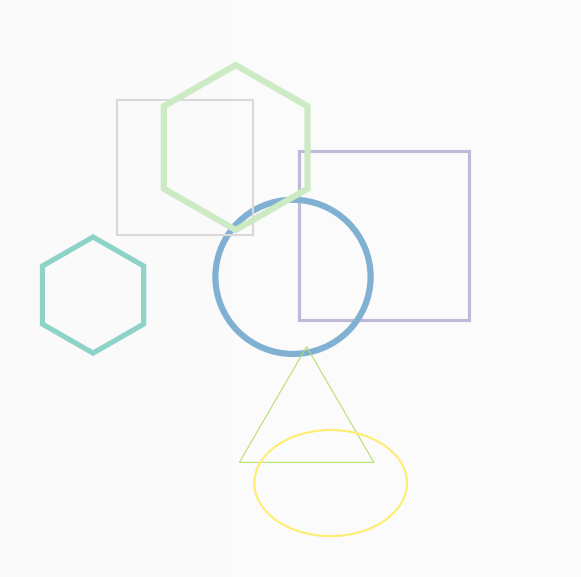[{"shape": "hexagon", "thickness": 2.5, "radius": 0.5, "center": [0.16, 0.488]}, {"shape": "square", "thickness": 1.5, "radius": 0.73, "center": [0.661, 0.592]}, {"shape": "circle", "thickness": 3, "radius": 0.67, "center": [0.504, 0.52]}, {"shape": "triangle", "thickness": 0.5, "radius": 0.67, "center": [0.527, 0.265]}, {"shape": "square", "thickness": 1, "radius": 0.58, "center": [0.318, 0.71]}, {"shape": "hexagon", "thickness": 3, "radius": 0.71, "center": [0.405, 0.744]}, {"shape": "oval", "thickness": 1, "radius": 0.66, "center": [0.569, 0.163]}]